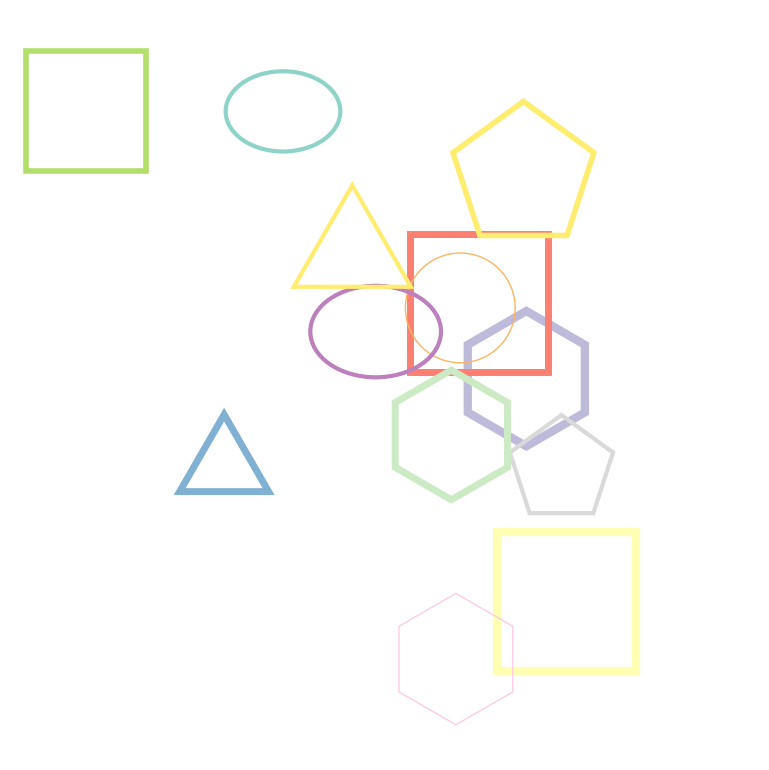[{"shape": "oval", "thickness": 1.5, "radius": 0.37, "center": [0.368, 0.855]}, {"shape": "square", "thickness": 3, "radius": 0.45, "center": [0.736, 0.219]}, {"shape": "hexagon", "thickness": 3, "radius": 0.44, "center": [0.684, 0.508]}, {"shape": "square", "thickness": 2.5, "radius": 0.45, "center": [0.622, 0.606]}, {"shape": "triangle", "thickness": 2.5, "radius": 0.33, "center": [0.291, 0.395]}, {"shape": "circle", "thickness": 0.5, "radius": 0.36, "center": [0.598, 0.6]}, {"shape": "square", "thickness": 2, "radius": 0.39, "center": [0.112, 0.856]}, {"shape": "hexagon", "thickness": 0.5, "radius": 0.43, "center": [0.592, 0.144]}, {"shape": "pentagon", "thickness": 1.5, "radius": 0.35, "center": [0.729, 0.391]}, {"shape": "oval", "thickness": 1.5, "radius": 0.42, "center": [0.488, 0.569]}, {"shape": "hexagon", "thickness": 2.5, "radius": 0.42, "center": [0.586, 0.435]}, {"shape": "triangle", "thickness": 1.5, "radius": 0.44, "center": [0.458, 0.671]}, {"shape": "pentagon", "thickness": 2, "radius": 0.48, "center": [0.68, 0.772]}]